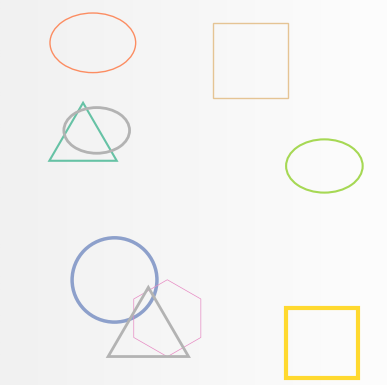[{"shape": "triangle", "thickness": 1.5, "radius": 0.5, "center": [0.214, 0.633]}, {"shape": "oval", "thickness": 1, "radius": 0.55, "center": [0.24, 0.889]}, {"shape": "circle", "thickness": 2.5, "radius": 0.55, "center": [0.296, 0.273]}, {"shape": "hexagon", "thickness": 0.5, "radius": 0.5, "center": [0.432, 0.173]}, {"shape": "oval", "thickness": 1.5, "radius": 0.49, "center": [0.837, 0.569]}, {"shape": "square", "thickness": 3, "radius": 0.46, "center": [0.831, 0.109]}, {"shape": "square", "thickness": 1, "radius": 0.48, "center": [0.646, 0.843]}, {"shape": "triangle", "thickness": 2, "radius": 0.6, "center": [0.383, 0.134]}, {"shape": "oval", "thickness": 2, "radius": 0.42, "center": [0.25, 0.661]}]